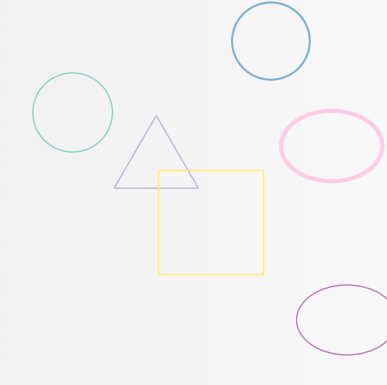[{"shape": "circle", "thickness": 1, "radius": 0.51, "center": [0.187, 0.708]}, {"shape": "triangle", "thickness": 1, "radius": 0.63, "center": [0.403, 0.574]}, {"shape": "circle", "thickness": 1.5, "radius": 0.5, "center": [0.699, 0.893]}, {"shape": "oval", "thickness": 3, "radius": 0.65, "center": [0.856, 0.621]}, {"shape": "oval", "thickness": 1, "radius": 0.65, "center": [0.895, 0.169]}, {"shape": "square", "thickness": 1, "radius": 0.67, "center": [0.543, 0.423]}]